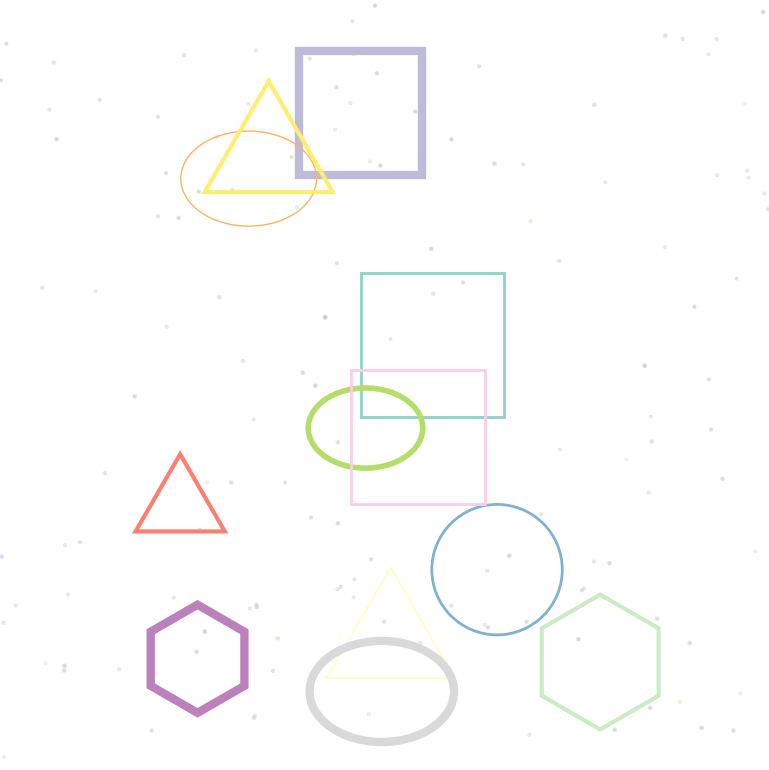[{"shape": "square", "thickness": 1, "radius": 0.47, "center": [0.561, 0.552]}, {"shape": "triangle", "thickness": 0.5, "radius": 0.48, "center": [0.507, 0.167]}, {"shape": "square", "thickness": 3, "radius": 0.4, "center": [0.468, 0.853]}, {"shape": "triangle", "thickness": 1.5, "radius": 0.33, "center": [0.234, 0.343]}, {"shape": "circle", "thickness": 1, "radius": 0.42, "center": [0.646, 0.26]}, {"shape": "oval", "thickness": 0.5, "radius": 0.44, "center": [0.323, 0.768]}, {"shape": "oval", "thickness": 2, "radius": 0.37, "center": [0.475, 0.444]}, {"shape": "square", "thickness": 1, "radius": 0.44, "center": [0.543, 0.433]}, {"shape": "oval", "thickness": 3, "radius": 0.47, "center": [0.496, 0.102]}, {"shape": "hexagon", "thickness": 3, "radius": 0.35, "center": [0.257, 0.144]}, {"shape": "hexagon", "thickness": 1.5, "radius": 0.44, "center": [0.779, 0.14]}, {"shape": "triangle", "thickness": 1.5, "radius": 0.48, "center": [0.349, 0.799]}]